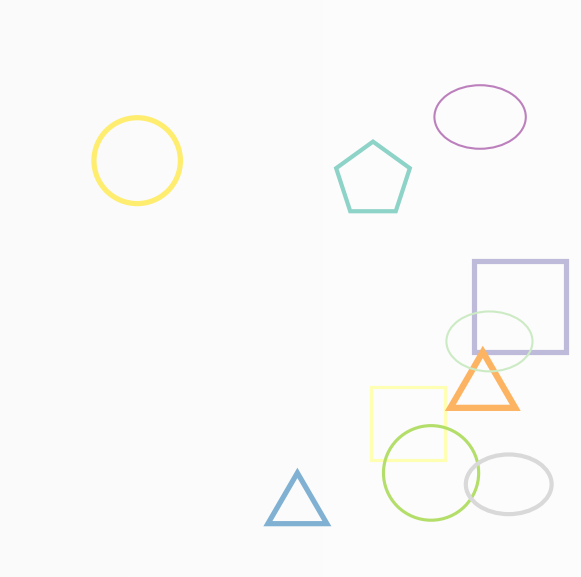[{"shape": "pentagon", "thickness": 2, "radius": 0.33, "center": [0.642, 0.687]}, {"shape": "square", "thickness": 1.5, "radius": 0.31, "center": [0.702, 0.266]}, {"shape": "square", "thickness": 2.5, "radius": 0.39, "center": [0.895, 0.469]}, {"shape": "triangle", "thickness": 2.5, "radius": 0.29, "center": [0.512, 0.122]}, {"shape": "triangle", "thickness": 3, "radius": 0.32, "center": [0.831, 0.325]}, {"shape": "circle", "thickness": 1.5, "radius": 0.41, "center": [0.742, 0.18]}, {"shape": "oval", "thickness": 2, "radius": 0.37, "center": [0.875, 0.16]}, {"shape": "oval", "thickness": 1, "radius": 0.39, "center": [0.826, 0.797]}, {"shape": "oval", "thickness": 1, "radius": 0.37, "center": [0.842, 0.408]}, {"shape": "circle", "thickness": 2.5, "radius": 0.37, "center": [0.236, 0.721]}]